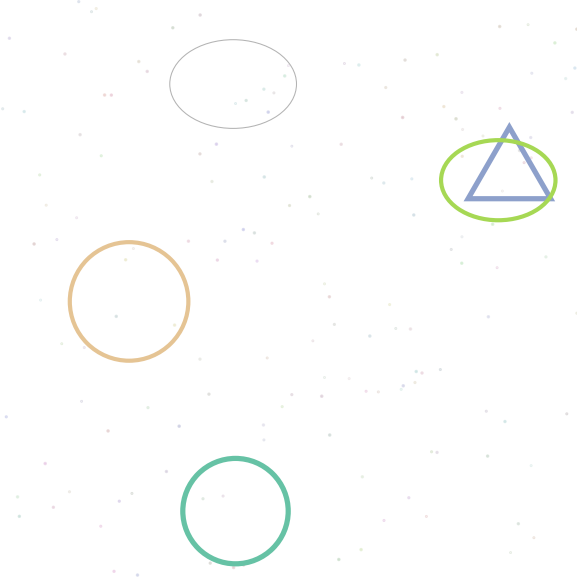[{"shape": "circle", "thickness": 2.5, "radius": 0.46, "center": [0.408, 0.114]}, {"shape": "triangle", "thickness": 2.5, "radius": 0.41, "center": [0.882, 0.696]}, {"shape": "oval", "thickness": 2, "radius": 0.5, "center": [0.863, 0.687]}, {"shape": "circle", "thickness": 2, "radius": 0.51, "center": [0.224, 0.477]}, {"shape": "oval", "thickness": 0.5, "radius": 0.55, "center": [0.404, 0.854]}]